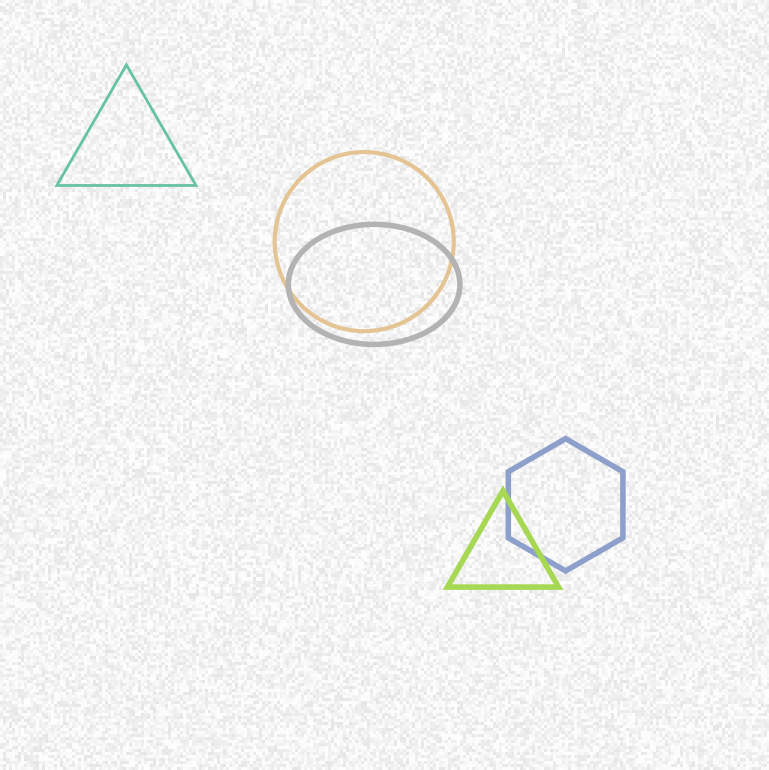[{"shape": "triangle", "thickness": 1, "radius": 0.52, "center": [0.164, 0.811]}, {"shape": "hexagon", "thickness": 2, "radius": 0.43, "center": [0.735, 0.344]}, {"shape": "triangle", "thickness": 2, "radius": 0.42, "center": [0.653, 0.279]}, {"shape": "circle", "thickness": 1.5, "radius": 0.58, "center": [0.473, 0.686]}, {"shape": "oval", "thickness": 2, "radius": 0.56, "center": [0.486, 0.631]}]